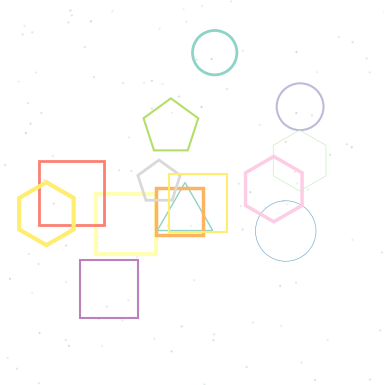[{"shape": "triangle", "thickness": 1, "radius": 0.42, "center": [0.481, 0.443]}, {"shape": "circle", "thickness": 2, "radius": 0.29, "center": [0.558, 0.863]}, {"shape": "square", "thickness": 3, "radius": 0.39, "center": [0.328, 0.419]}, {"shape": "circle", "thickness": 1.5, "radius": 0.3, "center": [0.78, 0.723]}, {"shape": "square", "thickness": 2, "radius": 0.42, "center": [0.186, 0.498]}, {"shape": "circle", "thickness": 0.5, "radius": 0.39, "center": [0.742, 0.4]}, {"shape": "square", "thickness": 2.5, "radius": 0.31, "center": [0.466, 0.451]}, {"shape": "pentagon", "thickness": 1.5, "radius": 0.37, "center": [0.444, 0.67]}, {"shape": "hexagon", "thickness": 2.5, "radius": 0.42, "center": [0.711, 0.509]}, {"shape": "pentagon", "thickness": 2, "radius": 0.29, "center": [0.413, 0.527]}, {"shape": "square", "thickness": 1.5, "radius": 0.38, "center": [0.284, 0.25]}, {"shape": "hexagon", "thickness": 0.5, "radius": 0.4, "center": [0.778, 0.583]}, {"shape": "square", "thickness": 1.5, "radius": 0.38, "center": [0.514, 0.472]}, {"shape": "hexagon", "thickness": 3, "radius": 0.41, "center": [0.121, 0.445]}]